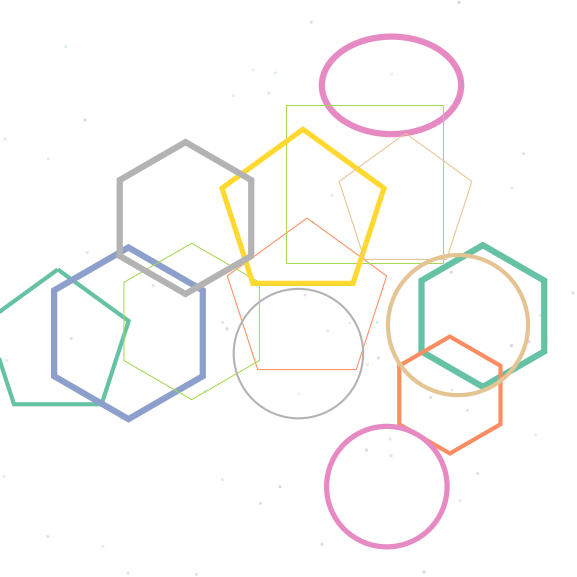[{"shape": "pentagon", "thickness": 2, "radius": 0.65, "center": [0.1, 0.404]}, {"shape": "hexagon", "thickness": 3, "radius": 0.61, "center": [0.836, 0.452]}, {"shape": "hexagon", "thickness": 2, "radius": 0.51, "center": [0.779, 0.315]}, {"shape": "pentagon", "thickness": 0.5, "radius": 0.73, "center": [0.532, 0.477]}, {"shape": "hexagon", "thickness": 3, "radius": 0.74, "center": [0.222, 0.422]}, {"shape": "oval", "thickness": 3, "radius": 0.6, "center": [0.678, 0.851]}, {"shape": "circle", "thickness": 2.5, "radius": 0.52, "center": [0.67, 0.157]}, {"shape": "hexagon", "thickness": 0.5, "radius": 0.68, "center": [0.332, 0.442]}, {"shape": "square", "thickness": 0.5, "radius": 0.68, "center": [0.631, 0.681]}, {"shape": "pentagon", "thickness": 2.5, "radius": 0.74, "center": [0.525, 0.628]}, {"shape": "pentagon", "thickness": 0.5, "radius": 0.6, "center": [0.702, 0.648]}, {"shape": "circle", "thickness": 2, "radius": 0.61, "center": [0.793, 0.436]}, {"shape": "circle", "thickness": 1, "radius": 0.56, "center": [0.517, 0.387]}, {"shape": "hexagon", "thickness": 3, "radius": 0.66, "center": [0.321, 0.622]}]